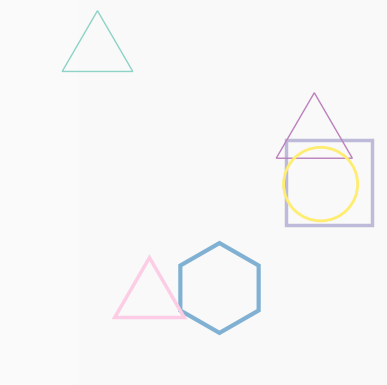[{"shape": "triangle", "thickness": 1, "radius": 0.53, "center": [0.252, 0.867]}, {"shape": "square", "thickness": 2.5, "radius": 0.55, "center": [0.85, 0.525]}, {"shape": "hexagon", "thickness": 3, "radius": 0.58, "center": [0.566, 0.252]}, {"shape": "triangle", "thickness": 2.5, "radius": 0.52, "center": [0.386, 0.227]}, {"shape": "triangle", "thickness": 1, "radius": 0.57, "center": [0.811, 0.646]}, {"shape": "circle", "thickness": 2, "radius": 0.48, "center": [0.827, 0.522]}]